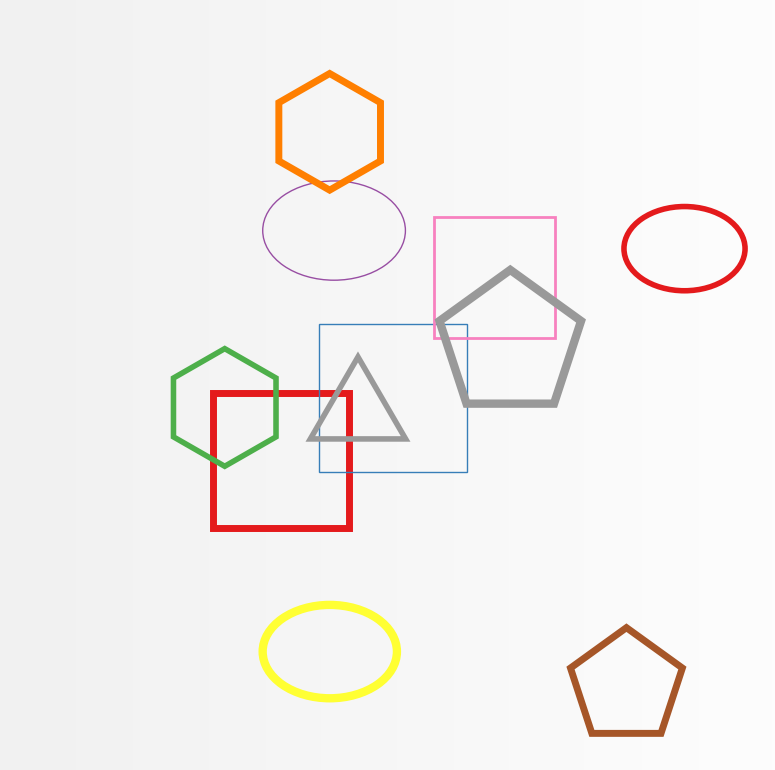[{"shape": "square", "thickness": 2.5, "radius": 0.44, "center": [0.363, 0.402]}, {"shape": "oval", "thickness": 2, "radius": 0.39, "center": [0.883, 0.677]}, {"shape": "square", "thickness": 0.5, "radius": 0.48, "center": [0.507, 0.483]}, {"shape": "hexagon", "thickness": 2, "radius": 0.38, "center": [0.29, 0.471]}, {"shape": "oval", "thickness": 0.5, "radius": 0.46, "center": [0.431, 0.701]}, {"shape": "hexagon", "thickness": 2.5, "radius": 0.38, "center": [0.425, 0.829]}, {"shape": "oval", "thickness": 3, "radius": 0.43, "center": [0.426, 0.154]}, {"shape": "pentagon", "thickness": 2.5, "radius": 0.38, "center": [0.808, 0.109]}, {"shape": "square", "thickness": 1, "radius": 0.39, "center": [0.638, 0.64]}, {"shape": "triangle", "thickness": 2, "radius": 0.35, "center": [0.462, 0.465]}, {"shape": "pentagon", "thickness": 3, "radius": 0.48, "center": [0.658, 0.553]}]